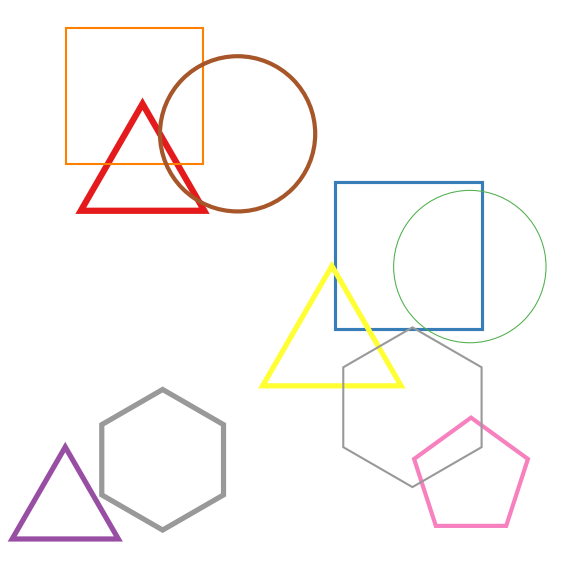[{"shape": "triangle", "thickness": 3, "radius": 0.62, "center": [0.247, 0.696]}, {"shape": "square", "thickness": 1.5, "radius": 0.64, "center": [0.707, 0.557]}, {"shape": "circle", "thickness": 0.5, "radius": 0.66, "center": [0.814, 0.538]}, {"shape": "triangle", "thickness": 2.5, "radius": 0.53, "center": [0.113, 0.119]}, {"shape": "square", "thickness": 1, "radius": 0.59, "center": [0.233, 0.833]}, {"shape": "triangle", "thickness": 2.5, "radius": 0.69, "center": [0.575, 0.4]}, {"shape": "circle", "thickness": 2, "radius": 0.67, "center": [0.411, 0.767]}, {"shape": "pentagon", "thickness": 2, "radius": 0.52, "center": [0.816, 0.172]}, {"shape": "hexagon", "thickness": 1, "radius": 0.69, "center": [0.714, 0.294]}, {"shape": "hexagon", "thickness": 2.5, "radius": 0.61, "center": [0.282, 0.203]}]